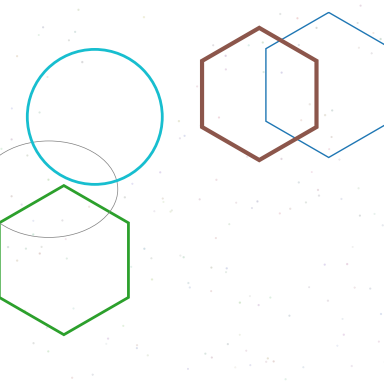[{"shape": "hexagon", "thickness": 1, "radius": 0.94, "center": [0.854, 0.779]}, {"shape": "hexagon", "thickness": 2, "radius": 0.97, "center": [0.166, 0.324]}, {"shape": "hexagon", "thickness": 3, "radius": 0.86, "center": [0.673, 0.756]}, {"shape": "oval", "thickness": 0.5, "radius": 0.9, "center": [0.127, 0.509]}, {"shape": "circle", "thickness": 2, "radius": 0.88, "center": [0.246, 0.696]}]